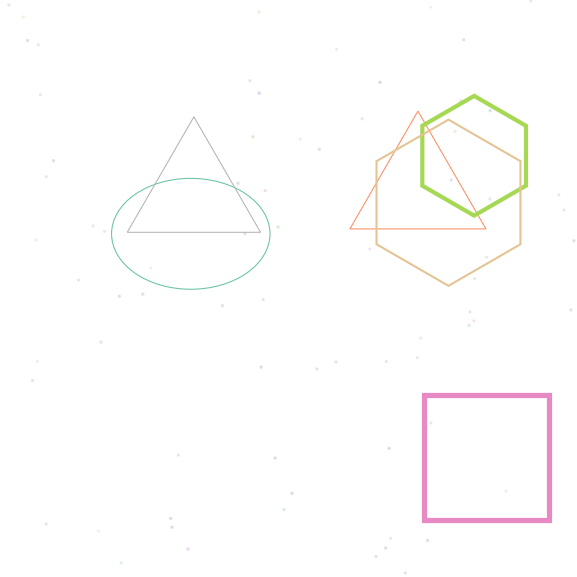[{"shape": "oval", "thickness": 0.5, "radius": 0.69, "center": [0.33, 0.594]}, {"shape": "triangle", "thickness": 0.5, "radius": 0.68, "center": [0.724, 0.671]}, {"shape": "square", "thickness": 2.5, "radius": 0.54, "center": [0.843, 0.206]}, {"shape": "hexagon", "thickness": 2, "radius": 0.52, "center": [0.821, 0.729]}, {"shape": "hexagon", "thickness": 1, "radius": 0.72, "center": [0.777, 0.648]}, {"shape": "triangle", "thickness": 0.5, "radius": 0.67, "center": [0.336, 0.664]}]